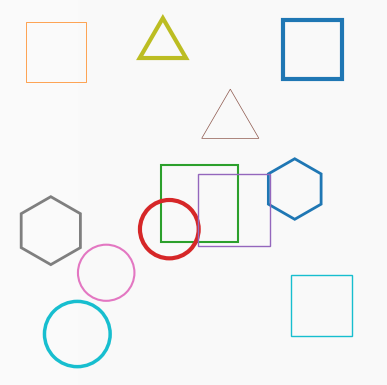[{"shape": "square", "thickness": 3, "radius": 0.38, "center": [0.807, 0.87]}, {"shape": "hexagon", "thickness": 2, "radius": 0.39, "center": [0.761, 0.509]}, {"shape": "square", "thickness": 0.5, "radius": 0.39, "center": [0.145, 0.864]}, {"shape": "square", "thickness": 1.5, "radius": 0.5, "center": [0.515, 0.472]}, {"shape": "circle", "thickness": 3, "radius": 0.38, "center": [0.437, 0.405]}, {"shape": "square", "thickness": 1, "radius": 0.47, "center": [0.603, 0.454]}, {"shape": "triangle", "thickness": 0.5, "radius": 0.43, "center": [0.594, 0.683]}, {"shape": "circle", "thickness": 1.5, "radius": 0.36, "center": [0.274, 0.292]}, {"shape": "hexagon", "thickness": 2, "radius": 0.44, "center": [0.131, 0.401]}, {"shape": "triangle", "thickness": 3, "radius": 0.35, "center": [0.42, 0.884]}, {"shape": "circle", "thickness": 2.5, "radius": 0.42, "center": [0.2, 0.132]}, {"shape": "square", "thickness": 1, "radius": 0.39, "center": [0.829, 0.206]}]